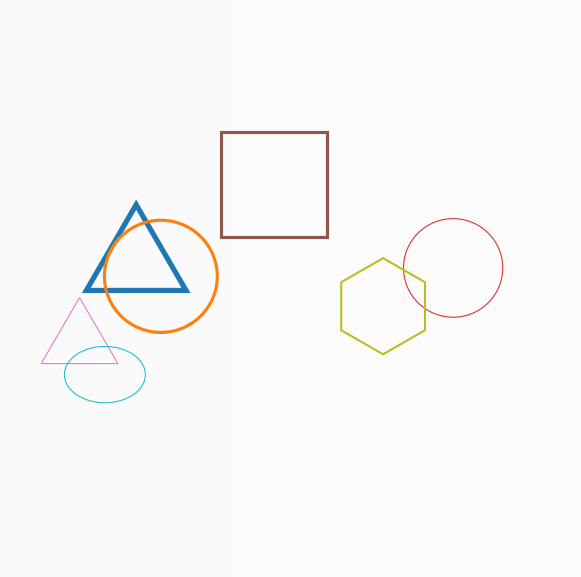[{"shape": "triangle", "thickness": 2.5, "radius": 0.5, "center": [0.234, 0.546]}, {"shape": "circle", "thickness": 1.5, "radius": 0.49, "center": [0.277, 0.521]}, {"shape": "circle", "thickness": 0.5, "radius": 0.43, "center": [0.78, 0.535]}, {"shape": "square", "thickness": 1.5, "radius": 0.45, "center": [0.472, 0.679]}, {"shape": "triangle", "thickness": 0.5, "radius": 0.38, "center": [0.137, 0.408]}, {"shape": "hexagon", "thickness": 1, "radius": 0.42, "center": [0.659, 0.469]}, {"shape": "oval", "thickness": 0.5, "radius": 0.35, "center": [0.18, 0.35]}]